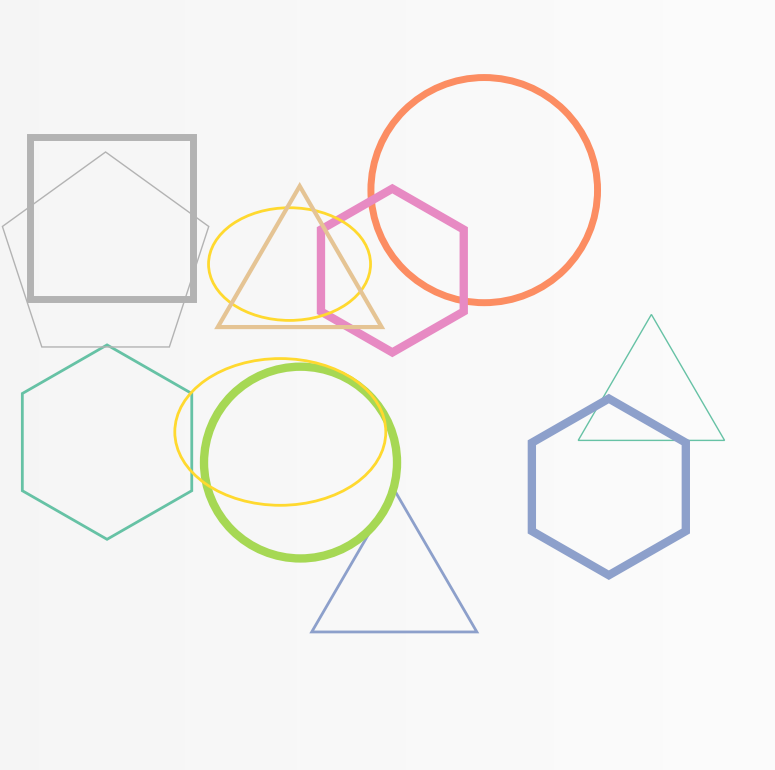[{"shape": "triangle", "thickness": 0.5, "radius": 0.55, "center": [0.841, 0.483]}, {"shape": "hexagon", "thickness": 1, "radius": 0.63, "center": [0.138, 0.426]}, {"shape": "circle", "thickness": 2.5, "radius": 0.73, "center": [0.625, 0.753]}, {"shape": "hexagon", "thickness": 3, "radius": 0.57, "center": [0.786, 0.368]}, {"shape": "triangle", "thickness": 1, "radius": 0.62, "center": [0.509, 0.241]}, {"shape": "hexagon", "thickness": 3, "radius": 0.53, "center": [0.506, 0.649]}, {"shape": "circle", "thickness": 3, "radius": 0.62, "center": [0.388, 0.399]}, {"shape": "oval", "thickness": 1, "radius": 0.68, "center": [0.362, 0.439]}, {"shape": "oval", "thickness": 1, "radius": 0.52, "center": [0.374, 0.657]}, {"shape": "triangle", "thickness": 1.5, "radius": 0.61, "center": [0.387, 0.636]}, {"shape": "pentagon", "thickness": 0.5, "radius": 0.7, "center": [0.136, 0.663]}, {"shape": "square", "thickness": 2.5, "radius": 0.53, "center": [0.144, 0.717]}]